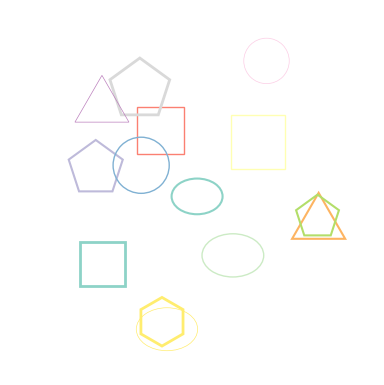[{"shape": "square", "thickness": 2, "radius": 0.29, "center": [0.266, 0.314]}, {"shape": "oval", "thickness": 1.5, "radius": 0.33, "center": [0.512, 0.49]}, {"shape": "square", "thickness": 1, "radius": 0.35, "center": [0.671, 0.631]}, {"shape": "pentagon", "thickness": 1.5, "radius": 0.37, "center": [0.249, 0.563]}, {"shape": "square", "thickness": 1, "radius": 0.3, "center": [0.417, 0.661]}, {"shape": "circle", "thickness": 1, "radius": 0.36, "center": [0.367, 0.571]}, {"shape": "triangle", "thickness": 1.5, "radius": 0.4, "center": [0.828, 0.42]}, {"shape": "pentagon", "thickness": 1.5, "radius": 0.29, "center": [0.825, 0.436]}, {"shape": "circle", "thickness": 0.5, "radius": 0.3, "center": [0.692, 0.842]}, {"shape": "pentagon", "thickness": 2, "radius": 0.41, "center": [0.363, 0.768]}, {"shape": "triangle", "thickness": 0.5, "radius": 0.4, "center": [0.265, 0.723]}, {"shape": "oval", "thickness": 1, "radius": 0.4, "center": [0.605, 0.337]}, {"shape": "oval", "thickness": 0.5, "radius": 0.4, "center": [0.434, 0.145]}, {"shape": "hexagon", "thickness": 2, "radius": 0.32, "center": [0.421, 0.164]}]